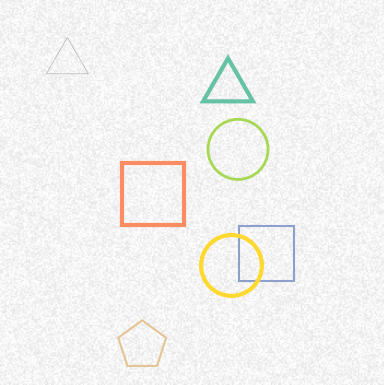[{"shape": "triangle", "thickness": 3, "radius": 0.37, "center": [0.592, 0.774]}, {"shape": "square", "thickness": 3, "radius": 0.4, "center": [0.397, 0.496]}, {"shape": "square", "thickness": 1.5, "radius": 0.36, "center": [0.693, 0.341]}, {"shape": "circle", "thickness": 2, "radius": 0.39, "center": [0.618, 0.612]}, {"shape": "circle", "thickness": 3, "radius": 0.4, "center": [0.601, 0.311]}, {"shape": "pentagon", "thickness": 1.5, "radius": 0.33, "center": [0.369, 0.103]}, {"shape": "triangle", "thickness": 0.5, "radius": 0.32, "center": [0.175, 0.84]}]